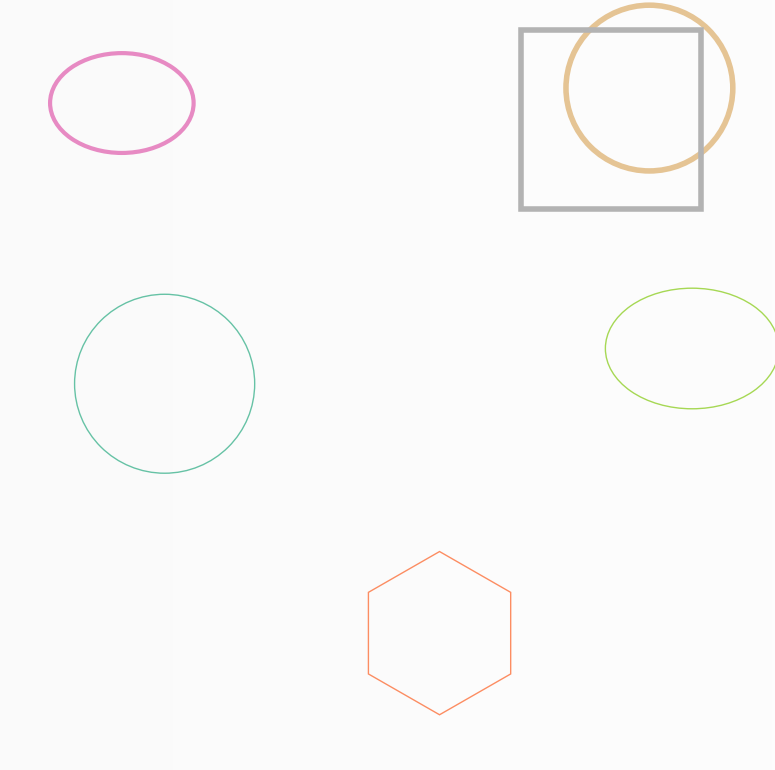[{"shape": "circle", "thickness": 0.5, "radius": 0.58, "center": [0.212, 0.502]}, {"shape": "hexagon", "thickness": 0.5, "radius": 0.53, "center": [0.567, 0.178]}, {"shape": "oval", "thickness": 1.5, "radius": 0.46, "center": [0.157, 0.866]}, {"shape": "oval", "thickness": 0.5, "radius": 0.56, "center": [0.893, 0.547]}, {"shape": "circle", "thickness": 2, "radius": 0.54, "center": [0.838, 0.886]}, {"shape": "square", "thickness": 2, "radius": 0.58, "center": [0.788, 0.845]}]